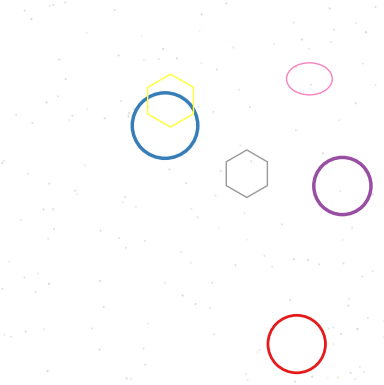[{"shape": "circle", "thickness": 2, "radius": 0.37, "center": [0.771, 0.106]}, {"shape": "circle", "thickness": 2.5, "radius": 0.43, "center": [0.429, 0.674]}, {"shape": "circle", "thickness": 2.5, "radius": 0.37, "center": [0.889, 0.517]}, {"shape": "hexagon", "thickness": 1, "radius": 0.34, "center": [0.443, 0.739]}, {"shape": "oval", "thickness": 1, "radius": 0.3, "center": [0.804, 0.795]}, {"shape": "hexagon", "thickness": 1, "radius": 0.31, "center": [0.641, 0.549]}]